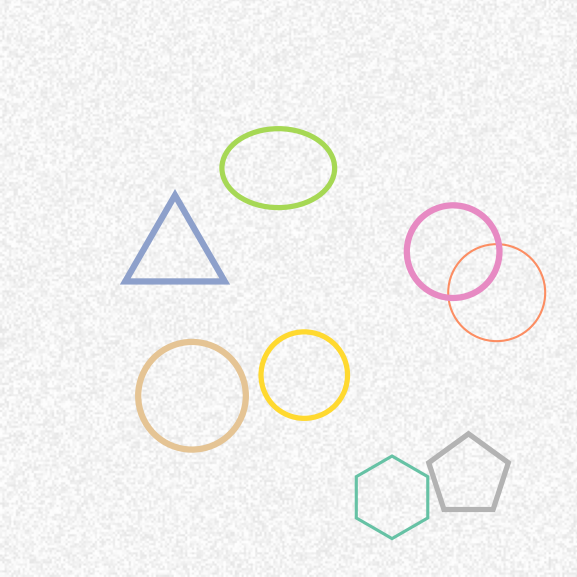[{"shape": "hexagon", "thickness": 1.5, "radius": 0.36, "center": [0.679, 0.138]}, {"shape": "circle", "thickness": 1, "radius": 0.42, "center": [0.86, 0.492]}, {"shape": "triangle", "thickness": 3, "radius": 0.5, "center": [0.303, 0.562]}, {"shape": "circle", "thickness": 3, "radius": 0.4, "center": [0.785, 0.563]}, {"shape": "oval", "thickness": 2.5, "radius": 0.49, "center": [0.482, 0.708]}, {"shape": "circle", "thickness": 2.5, "radius": 0.37, "center": [0.527, 0.35]}, {"shape": "circle", "thickness": 3, "radius": 0.47, "center": [0.332, 0.314]}, {"shape": "pentagon", "thickness": 2.5, "radius": 0.36, "center": [0.811, 0.176]}]